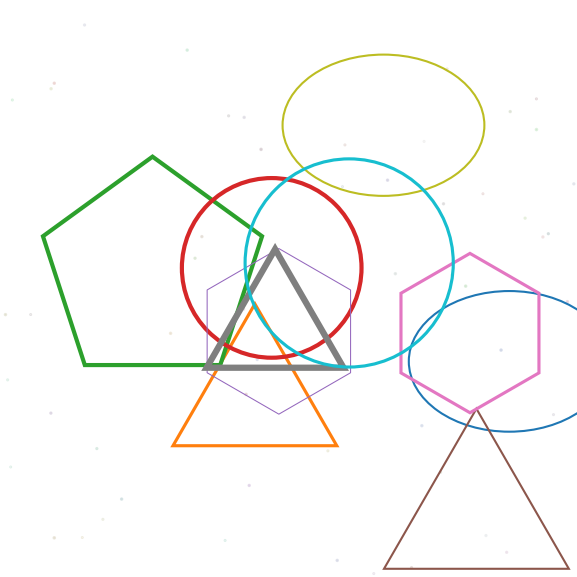[{"shape": "oval", "thickness": 1, "radius": 0.87, "center": [0.882, 0.373]}, {"shape": "triangle", "thickness": 1.5, "radius": 0.82, "center": [0.441, 0.309]}, {"shape": "pentagon", "thickness": 2, "radius": 1.0, "center": [0.264, 0.528]}, {"shape": "circle", "thickness": 2, "radius": 0.78, "center": [0.47, 0.535]}, {"shape": "hexagon", "thickness": 0.5, "radius": 0.72, "center": [0.483, 0.425]}, {"shape": "triangle", "thickness": 1, "radius": 0.92, "center": [0.825, 0.107]}, {"shape": "hexagon", "thickness": 1.5, "radius": 0.69, "center": [0.814, 0.422]}, {"shape": "triangle", "thickness": 3, "radius": 0.68, "center": [0.476, 0.431]}, {"shape": "oval", "thickness": 1, "radius": 0.87, "center": [0.664, 0.782]}, {"shape": "circle", "thickness": 1.5, "radius": 0.9, "center": [0.605, 0.544]}]